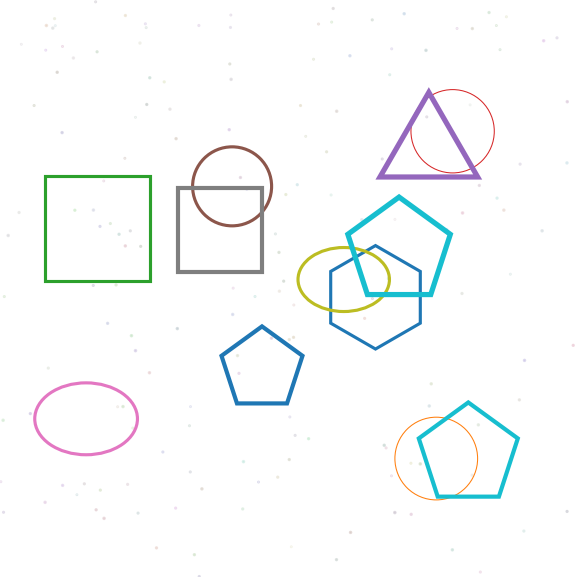[{"shape": "pentagon", "thickness": 2, "radius": 0.37, "center": [0.454, 0.36]}, {"shape": "hexagon", "thickness": 1.5, "radius": 0.45, "center": [0.65, 0.484]}, {"shape": "circle", "thickness": 0.5, "radius": 0.36, "center": [0.755, 0.205]}, {"shape": "square", "thickness": 1.5, "radius": 0.45, "center": [0.168, 0.604]}, {"shape": "circle", "thickness": 0.5, "radius": 0.36, "center": [0.784, 0.772]}, {"shape": "triangle", "thickness": 2.5, "radius": 0.49, "center": [0.743, 0.741]}, {"shape": "circle", "thickness": 1.5, "radius": 0.34, "center": [0.402, 0.676]}, {"shape": "oval", "thickness": 1.5, "radius": 0.44, "center": [0.149, 0.274]}, {"shape": "square", "thickness": 2, "radius": 0.36, "center": [0.381, 0.601]}, {"shape": "oval", "thickness": 1.5, "radius": 0.4, "center": [0.595, 0.515]}, {"shape": "pentagon", "thickness": 2.5, "radius": 0.47, "center": [0.691, 0.565]}, {"shape": "pentagon", "thickness": 2, "radius": 0.45, "center": [0.811, 0.212]}]